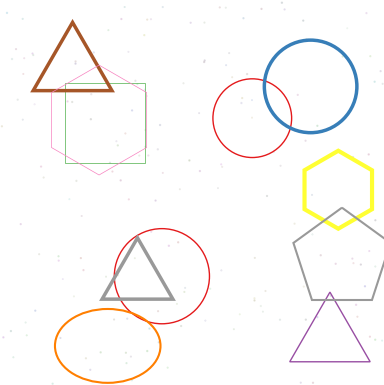[{"shape": "circle", "thickness": 1, "radius": 0.62, "center": [0.42, 0.283]}, {"shape": "circle", "thickness": 1, "radius": 0.51, "center": [0.655, 0.693]}, {"shape": "circle", "thickness": 2.5, "radius": 0.6, "center": [0.807, 0.776]}, {"shape": "square", "thickness": 0.5, "radius": 0.52, "center": [0.273, 0.681]}, {"shape": "triangle", "thickness": 1, "radius": 0.6, "center": [0.857, 0.121]}, {"shape": "oval", "thickness": 1.5, "radius": 0.69, "center": [0.28, 0.102]}, {"shape": "hexagon", "thickness": 3, "radius": 0.51, "center": [0.879, 0.507]}, {"shape": "triangle", "thickness": 2.5, "radius": 0.59, "center": [0.188, 0.824]}, {"shape": "hexagon", "thickness": 0.5, "radius": 0.71, "center": [0.257, 0.688]}, {"shape": "pentagon", "thickness": 1.5, "radius": 0.66, "center": [0.888, 0.328]}, {"shape": "triangle", "thickness": 2.5, "radius": 0.53, "center": [0.357, 0.276]}]